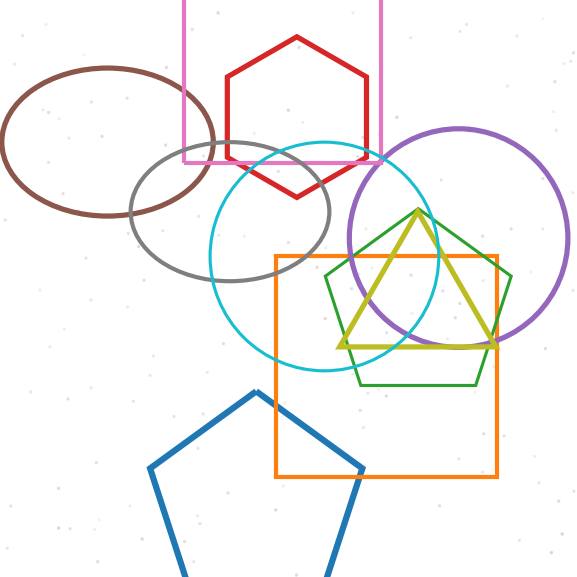[{"shape": "pentagon", "thickness": 3, "radius": 0.97, "center": [0.444, 0.128]}, {"shape": "square", "thickness": 2, "radius": 0.95, "center": [0.669, 0.365]}, {"shape": "pentagon", "thickness": 1.5, "radius": 0.85, "center": [0.724, 0.469]}, {"shape": "hexagon", "thickness": 2.5, "radius": 0.7, "center": [0.514, 0.796]}, {"shape": "circle", "thickness": 2.5, "radius": 0.95, "center": [0.794, 0.587]}, {"shape": "oval", "thickness": 2.5, "radius": 0.92, "center": [0.186, 0.753]}, {"shape": "square", "thickness": 2, "radius": 0.85, "center": [0.489, 0.888]}, {"shape": "oval", "thickness": 2, "radius": 0.86, "center": [0.398, 0.633]}, {"shape": "triangle", "thickness": 2.5, "radius": 0.78, "center": [0.723, 0.477]}, {"shape": "circle", "thickness": 1.5, "radius": 0.99, "center": [0.562, 0.555]}]